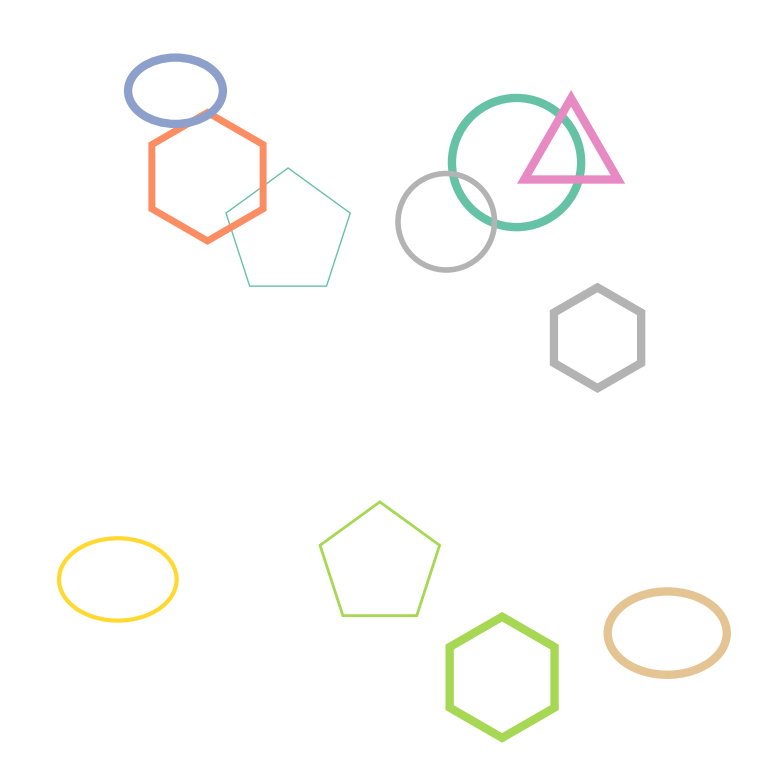[{"shape": "pentagon", "thickness": 0.5, "radius": 0.42, "center": [0.374, 0.697]}, {"shape": "circle", "thickness": 3, "radius": 0.42, "center": [0.671, 0.789]}, {"shape": "hexagon", "thickness": 2.5, "radius": 0.42, "center": [0.269, 0.771]}, {"shape": "oval", "thickness": 3, "radius": 0.31, "center": [0.228, 0.882]}, {"shape": "triangle", "thickness": 3, "radius": 0.35, "center": [0.742, 0.802]}, {"shape": "pentagon", "thickness": 1, "radius": 0.41, "center": [0.493, 0.267]}, {"shape": "hexagon", "thickness": 3, "radius": 0.39, "center": [0.652, 0.12]}, {"shape": "oval", "thickness": 1.5, "radius": 0.38, "center": [0.153, 0.247]}, {"shape": "oval", "thickness": 3, "radius": 0.39, "center": [0.867, 0.178]}, {"shape": "hexagon", "thickness": 3, "radius": 0.33, "center": [0.776, 0.561]}, {"shape": "circle", "thickness": 2, "radius": 0.31, "center": [0.58, 0.712]}]